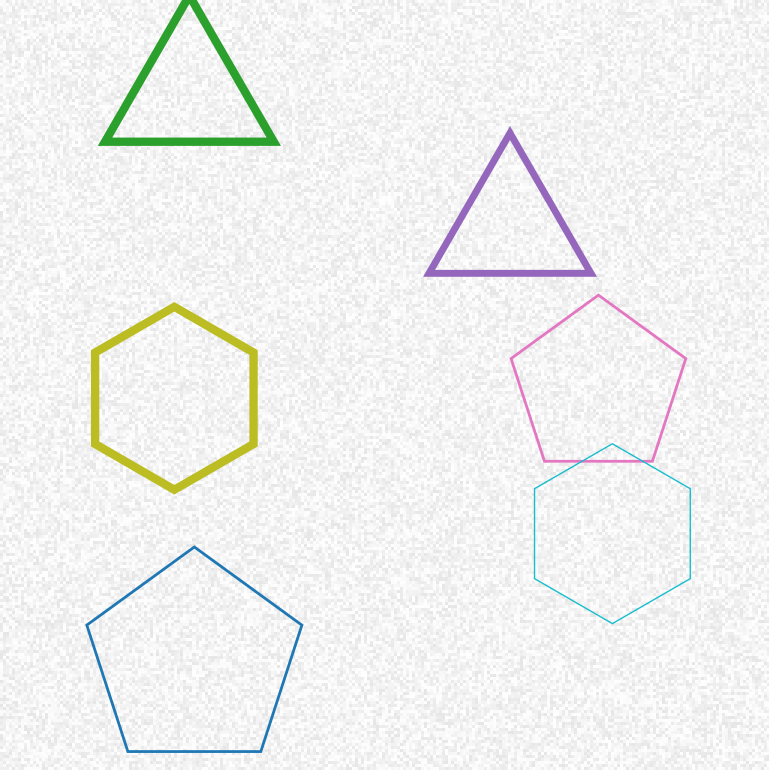[{"shape": "pentagon", "thickness": 1, "radius": 0.73, "center": [0.252, 0.143]}, {"shape": "triangle", "thickness": 3, "radius": 0.63, "center": [0.246, 0.879]}, {"shape": "triangle", "thickness": 2.5, "radius": 0.61, "center": [0.662, 0.706]}, {"shape": "pentagon", "thickness": 1, "radius": 0.6, "center": [0.777, 0.497]}, {"shape": "hexagon", "thickness": 3, "radius": 0.59, "center": [0.226, 0.483]}, {"shape": "hexagon", "thickness": 0.5, "radius": 0.58, "center": [0.795, 0.307]}]